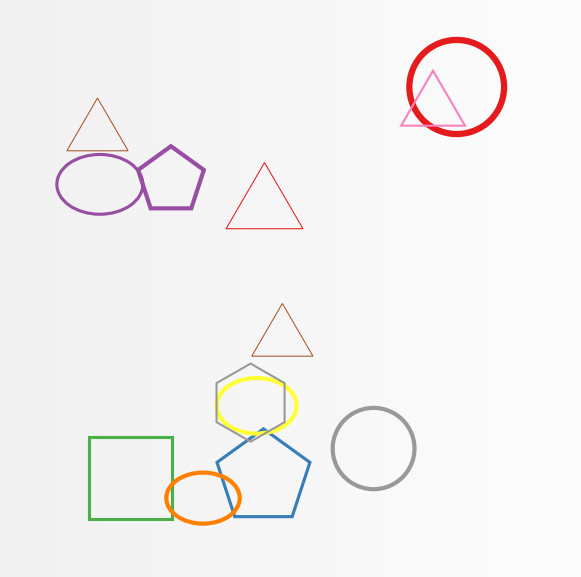[{"shape": "triangle", "thickness": 0.5, "radius": 0.38, "center": [0.455, 0.641]}, {"shape": "circle", "thickness": 3, "radius": 0.41, "center": [0.786, 0.849]}, {"shape": "pentagon", "thickness": 1.5, "radius": 0.42, "center": [0.453, 0.173]}, {"shape": "square", "thickness": 1.5, "radius": 0.36, "center": [0.224, 0.171]}, {"shape": "oval", "thickness": 1.5, "radius": 0.37, "center": [0.172, 0.68]}, {"shape": "pentagon", "thickness": 2, "radius": 0.3, "center": [0.294, 0.686]}, {"shape": "oval", "thickness": 2, "radius": 0.32, "center": [0.349, 0.137]}, {"shape": "oval", "thickness": 2, "radius": 0.34, "center": [0.442, 0.296]}, {"shape": "triangle", "thickness": 0.5, "radius": 0.3, "center": [0.486, 0.413]}, {"shape": "triangle", "thickness": 0.5, "radius": 0.3, "center": [0.168, 0.768]}, {"shape": "triangle", "thickness": 1, "radius": 0.32, "center": [0.745, 0.813]}, {"shape": "circle", "thickness": 2, "radius": 0.35, "center": [0.643, 0.222]}, {"shape": "hexagon", "thickness": 1, "radius": 0.34, "center": [0.431, 0.302]}]